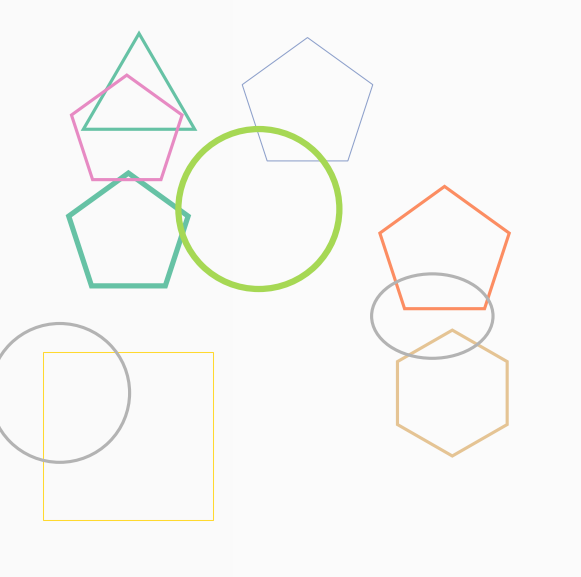[{"shape": "pentagon", "thickness": 2.5, "radius": 0.54, "center": [0.221, 0.591]}, {"shape": "triangle", "thickness": 1.5, "radius": 0.55, "center": [0.239, 0.831]}, {"shape": "pentagon", "thickness": 1.5, "radius": 0.59, "center": [0.765, 0.559]}, {"shape": "pentagon", "thickness": 0.5, "radius": 0.59, "center": [0.529, 0.816]}, {"shape": "pentagon", "thickness": 1.5, "radius": 0.5, "center": [0.218, 0.769]}, {"shape": "circle", "thickness": 3, "radius": 0.69, "center": [0.445, 0.637]}, {"shape": "square", "thickness": 0.5, "radius": 0.73, "center": [0.22, 0.245]}, {"shape": "hexagon", "thickness": 1.5, "radius": 0.54, "center": [0.778, 0.319]}, {"shape": "oval", "thickness": 1.5, "radius": 0.52, "center": [0.744, 0.452]}, {"shape": "circle", "thickness": 1.5, "radius": 0.6, "center": [0.103, 0.319]}]